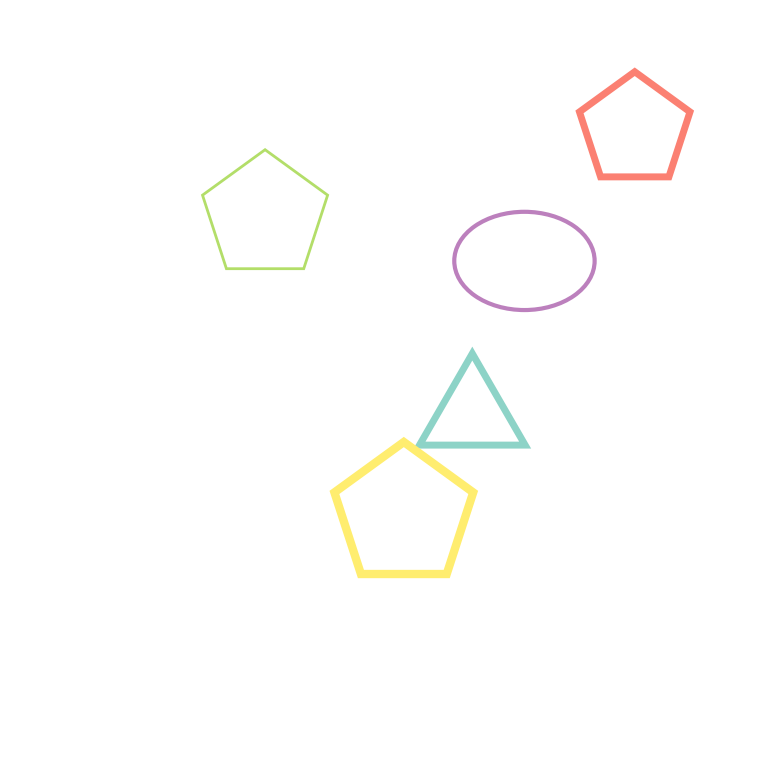[{"shape": "triangle", "thickness": 2.5, "radius": 0.4, "center": [0.613, 0.462]}, {"shape": "pentagon", "thickness": 2.5, "radius": 0.38, "center": [0.824, 0.831]}, {"shape": "pentagon", "thickness": 1, "radius": 0.43, "center": [0.344, 0.72]}, {"shape": "oval", "thickness": 1.5, "radius": 0.46, "center": [0.681, 0.661]}, {"shape": "pentagon", "thickness": 3, "radius": 0.47, "center": [0.524, 0.331]}]